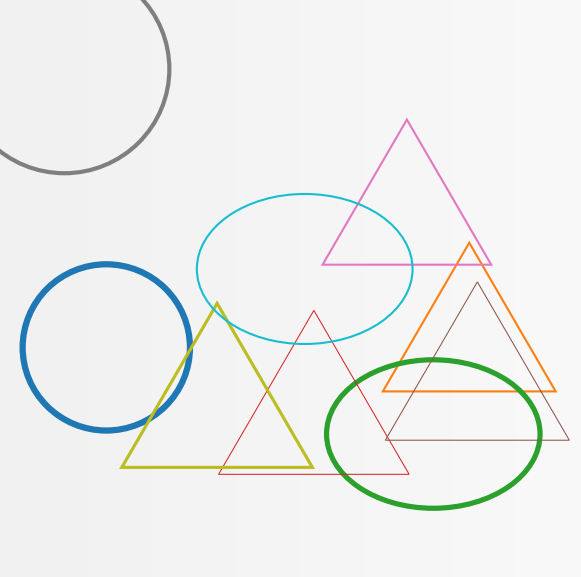[{"shape": "circle", "thickness": 3, "radius": 0.72, "center": [0.183, 0.398]}, {"shape": "triangle", "thickness": 1, "radius": 0.86, "center": [0.807, 0.407]}, {"shape": "oval", "thickness": 2.5, "radius": 0.92, "center": [0.745, 0.248]}, {"shape": "triangle", "thickness": 0.5, "radius": 0.95, "center": [0.54, 0.272]}, {"shape": "triangle", "thickness": 0.5, "radius": 0.91, "center": [0.821, 0.328]}, {"shape": "triangle", "thickness": 1, "radius": 0.84, "center": [0.7, 0.625]}, {"shape": "circle", "thickness": 2, "radius": 0.9, "center": [0.111, 0.88]}, {"shape": "triangle", "thickness": 1.5, "radius": 0.95, "center": [0.374, 0.284]}, {"shape": "oval", "thickness": 1, "radius": 0.93, "center": [0.524, 0.533]}]